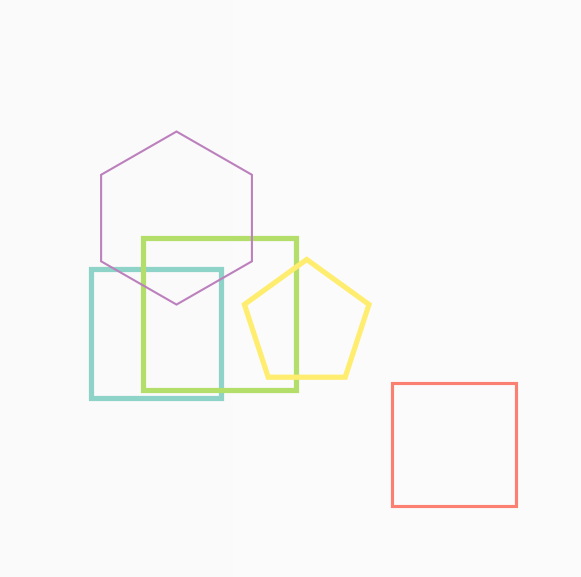[{"shape": "square", "thickness": 2.5, "radius": 0.56, "center": [0.268, 0.422]}, {"shape": "square", "thickness": 1.5, "radius": 0.53, "center": [0.782, 0.23]}, {"shape": "square", "thickness": 2.5, "radius": 0.66, "center": [0.378, 0.456]}, {"shape": "hexagon", "thickness": 1, "radius": 0.75, "center": [0.304, 0.622]}, {"shape": "pentagon", "thickness": 2.5, "radius": 0.56, "center": [0.528, 0.437]}]